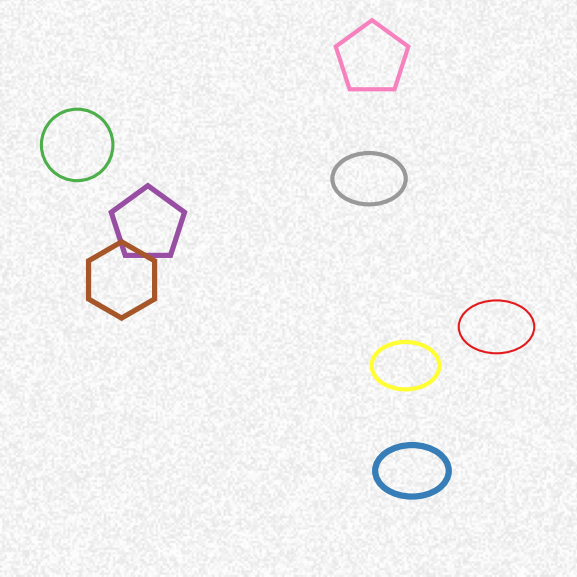[{"shape": "oval", "thickness": 1, "radius": 0.33, "center": [0.86, 0.433]}, {"shape": "oval", "thickness": 3, "radius": 0.32, "center": [0.713, 0.184]}, {"shape": "circle", "thickness": 1.5, "radius": 0.31, "center": [0.134, 0.748]}, {"shape": "pentagon", "thickness": 2.5, "radius": 0.33, "center": [0.256, 0.611]}, {"shape": "oval", "thickness": 2, "radius": 0.29, "center": [0.702, 0.366]}, {"shape": "hexagon", "thickness": 2.5, "radius": 0.33, "center": [0.211, 0.514]}, {"shape": "pentagon", "thickness": 2, "radius": 0.33, "center": [0.644, 0.898]}, {"shape": "oval", "thickness": 2, "radius": 0.32, "center": [0.639, 0.69]}]